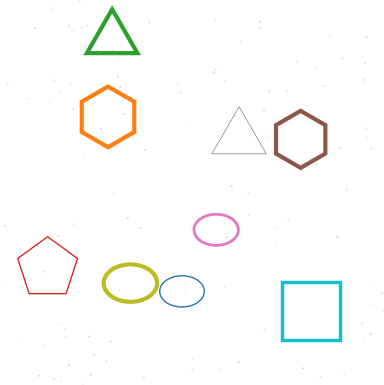[{"shape": "oval", "thickness": 1, "radius": 0.29, "center": [0.473, 0.243]}, {"shape": "hexagon", "thickness": 3, "radius": 0.39, "center": [0.281, 0.696]}, {"shape": "triangle", "thickness": 3, "radius": 0.38, "center": [0.291, 0.9]}, {"shape": "pentagon", "thickness": 1, "radius": 0.41, "center": [0.124, 0.303]}, {"shape": "hexagon", "thickness": 3, "radius": 0.37, "center": [0.781, 0.638]}, {"shape": "oval", "thickness": 2, "radius": 0.29, "center": [0.561, 0.403]}, {"shape": "triangle", "thickness": 0.5, "radius": 0.41, "center": [0.621, 0.641]}, {"shape": "oval", "thickness": 3, "radius": 0.35, "center": [0.339, 0.265]}, {"shape": "square", "thickness": 2.5, "radius": 0.38, "center": [0.808, 0.192]}]